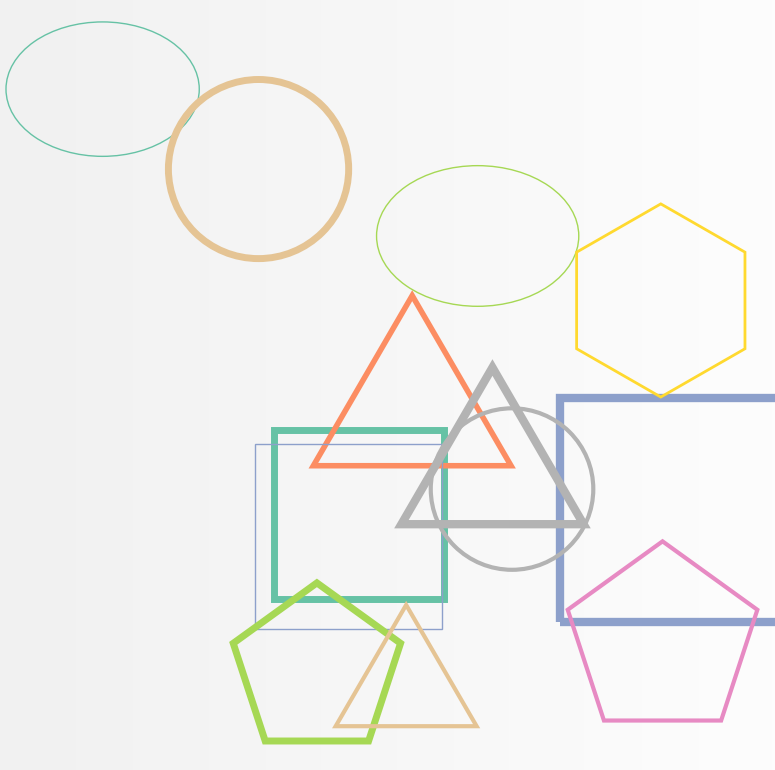[{"shape": "square", "thickness": 2.5, "radius": 0.55, "center": [0.463, 0.332]}, {"shape": "oval", "thickness": 0.5, "radius": 0.62, "center": [0.132, 0.884]}, {"shape": "triangle", "thickness": 2, "radius": 0.74, "center": [0.532, 0.469]}, {"shape": "square", "thickness": 0.5, "radius": 0.6, "center": [0.449, 0.303]}, {"shape": "square", "thickness": 3, "radius": 0.73, "center": [0.868, 0.338]}, {"shape": "pentagon", "thickness": 1.5, "radius": 0.64, "center": [0.855, 0.168]}, {"shape": "oval", "thickness": 0.5, "radius": 0.65, "center": [0.616, 0.694]}, {"shape": "pentagon", "thickness": 2.5, "radius": 0.57, "center": [0.409, 0.129]}, {"shape": "hexagon", "thickness": 1, "radius": 0.63, "center": [0.853, 0.61]}, {"shape": "circle", "thickness": 2.5, "radius": 0.58, "center": [0.334, 0.78]}, {"shape": "triangle", "thickness": 1.5, "radius": 0.52, "center": [0.524, 0.109]}, {"shape": "circle", "thickness": 1.5, "radius": 0.52, "center": [0.661, 0.365]}, {"shape": "triangle", "thickness": 3, "radius": 0.68, "center": [0.635, 0.387]}]